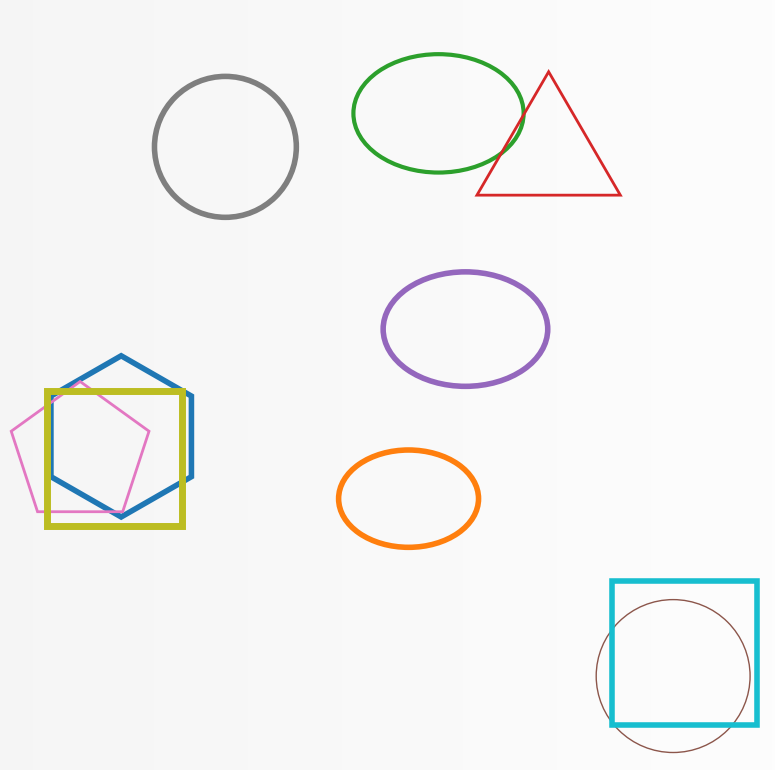[{"shape": "hexagon", "thickness": 2, "radius": 0.52, "center": [0.156, 0.433]}, {"shape": "oval", "thickness": 2, "radius": 0.45, "center": [0.527, 0.352]}, {"shape": "oval", "thickness": 1.5, "radius": 0.55, "center": [0.566, 0.853]}, {"shape": "triangle", "thickness": 1, "radius": 0.53, "center": [0.708, 0.8]}, {"shape": "oval", "thickness": 2, "radius": 0.53, "center": [0.601, 0.573]}, {"shape": "circle", "thickness": 0.5, "radius": 0.5, "center": [0.869, 0.122]}, {"shape": "pentagon", "thickness": 1, "radius": 0.47, "center": [0.103, 0.411]}, {"shape": "circle", "thickness": 2, "radius": 0.46, "center": [0.291, 0.809]}, {"shape": "square", "thickness": 2.5, "radius": 0.44, "center": [0.147, 0.405]}, {"shape": "square", "thickness": 2, "radius": 0.47, "center": [0.884, 0.152]}]